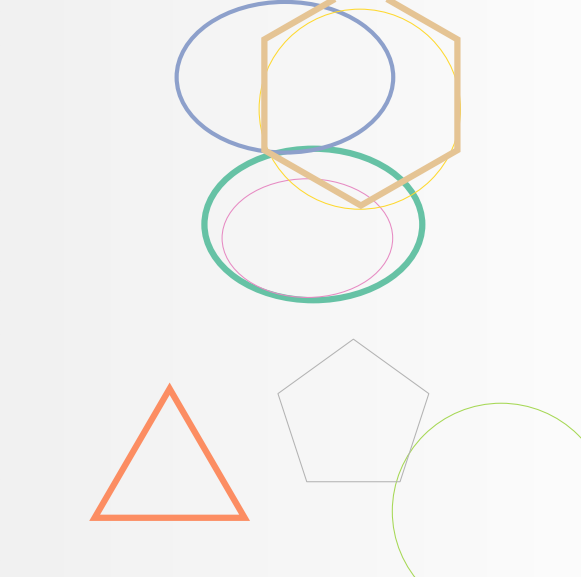[{"shape": "oval", "thickness": 3, "radius": 0.94, "center": [0.539, 0.61]}, {"shape": "triangle", "thickness": 3, "radius": 0.74, "center": [0.292, 0.177]}, {"shape": "oval", "thickness": 2, "radius": 0.93, "center": [0.49, 0.865]}, {"shape": "oval", "thickness": 0.5, "radius": 0.73, "center": [0.529, 0.587]}, {"shape": "circle", "thickness": 0.5, "radius": 0.94, "center": [0.862, 0.114]}, {"shape": "circle", "thickness": 0.5, "radius": 0.87, "center": [0.619, 0.81]}, {"shape": "hexagon", "thickness": 3, "radius": 0.96, "center": [0.621, 0.835]}, {"shape": "pentagon", "thickness": 0.5, "radius": 0.68, "center": [0.608, 0.275]}]